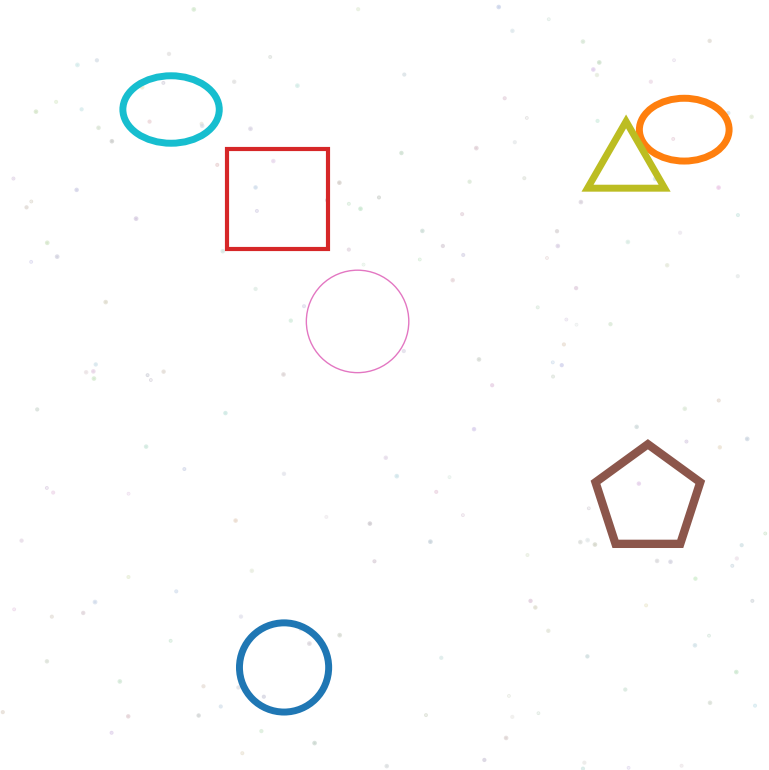[{"shape": "circle", "thickness": 2.5, "radius": 0.29, "center": [0.369, 0.133]}, {"shape": "oval", "thickness": 2.5, "radius": 0.29, "center": [0.889, 0.832]}, {"shape": "square", "thickness": 1.5, "radius": 0.33, "center": [0.361, 0.742]}, {"shape": "pentagon", "thickness": 3, "radius": 0.36, "center": [0.841, 0.352]}, {"shape": "circle", "thickness": 0.5, "radius": 0.33, "center": [0.464, 0.583]}, {"shape": "triangle", "thickness": 2.5, "radius": 0.29, "center": [0.813, 0.784]}, {"shape": "oval", "thickness": 2.5, "radius": 0.31, "center": [0.222, 0.858]}]